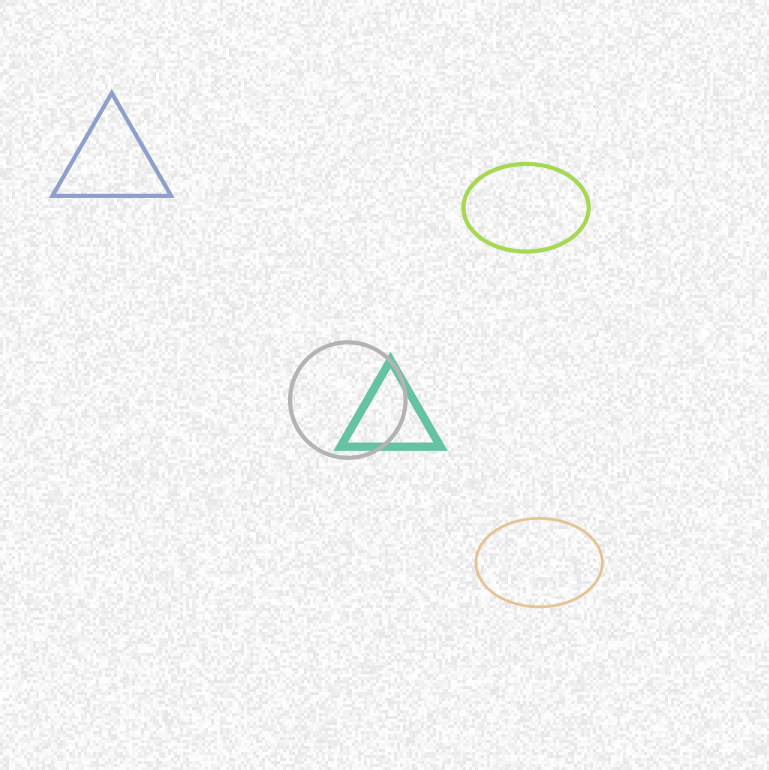[{"shape": "triangle", "thickness": 3, "radius": 0.37, "center": [0.507, 0.457]}, {"shape": "triangle", "thickness": 1.5, "radius": 0.45, "center": [0.145, 0.79]}, {"shape": "oval", "thickness": 1.5, "radius": 0.41, "center": [0.683, 0.73]}, {"shape": "oval", "thickness": 1, "radius": 0.41, "center": [0.7, 0.269]}, {"shape": "circle", "thickness": 1.5, "radius": 0.37, "center": [0.452, 0.48]}]